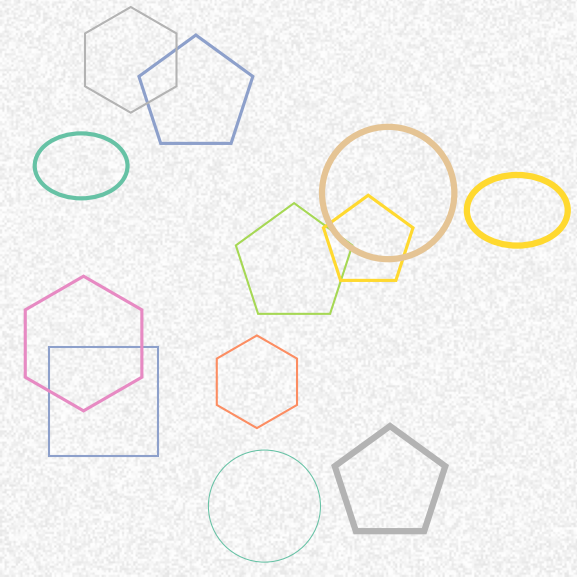[{"shape": "circle", "thickness": 0.5, "radius": 0.49, "center": [0.458, 0.123]}, {"shape": "oval", "thickness": 2, "radius": 0.4, "center": [0.14, 0.712]}, {"shape": "hexagon", "thickness": 1, "radius": 0.4, "center": [0.445, 0.338]}, {"shape": "pentagon", "thickness": 1.5, "radius": 0.52, "center": [0.339, 0.835]}, {"shape": "square", "thickness": 1, "radius": 0.47, "center": [0.179, 0.304]}, {"shape": "hexagon", "thickness": 1.5, "radius": 0.58, "center": [0.145, 0.404]}, {"shape": "pentagon", "thickness": 1, "radius": 0.53, "center": [0.509, 0.541]}, {"shape": "oval", "thickness": 3, "radius": 0.44, "center": [0.896, 0.635]}, {"shape": "pentagon", "thickness": 1.5, "radius": 0.41, "center": [0.638, 0.58]}, {"shape": "circle", "thickness": 3, "radius": 0.57, "center": [0.672, 0.665]}, {"shape": "hexagon", "thickness": 1, "radius": 0.46, "center": [0.226, 0.895]}, {"shape": "pentagon", "thickness": 3, "radius": 0.5, "center": [0.675, 0.161]}]